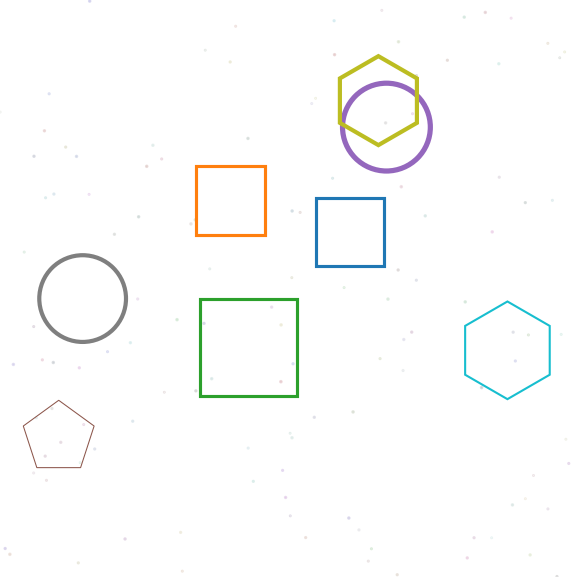[{"shape": "square", "thickness": 1.5, "radius": 0.3, "center": [0.606, 0.597]}, {"shape": "square", "thickness": 1.5, "radius": 0.3, "center": [0.399, 0.653]}, {"shape": "square", "thickness": 1.5, "radius": 0.42, "center": [0.43, 0.398]}, {"shape": "circle", "thickness": 2.5, "radius": 0.38, "center": [0.669, 0.779]}, {"shape": "pentagon", "thickness": 0.5, "radius": 0.32, "center": [0.102, 0.242]}, {"shape": "circle", "thickness": 2, "radius": 0.38, "center": [0.143, 0.482]}, {"shape": "hexagon", "thickness": 2, "radius": 0.39, "center": [0.655, 0.825]}, {"shape": "hexagon", "thickness": 1, "radius": 0.42, "center": [0.879, 0.393]}]